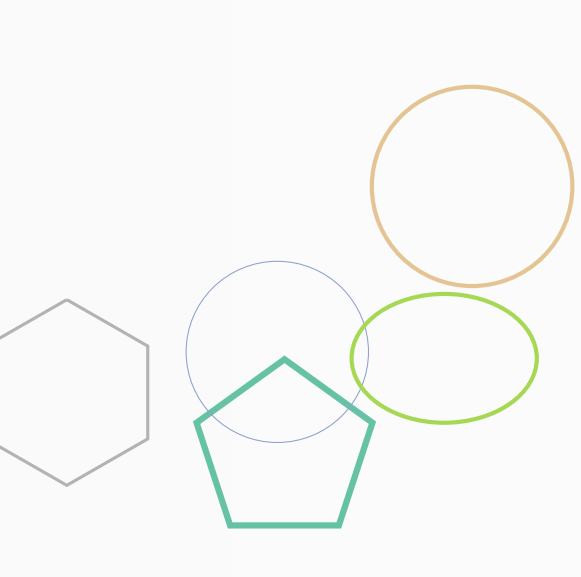[{"shape": "pentagon", "thickness": 3, "radius": 0.8, "center": [0.489, 0.218]}, {"shape": "circle", "thickness": 0.5, "radius": 0.78, "center": [0.477, 0.39]}, {"shape": "oval", "thickness": 2, "radius": 0.8, "center": [0.764, 0.379]}, {"shape": "circle", "thickness": 2, "radius": 0.86, "center": [0.812, 0.676]}, {"shape": "hexagon", "thickness": 1.5, "radius": 0.8, "center": [0.115, 0.319]}]